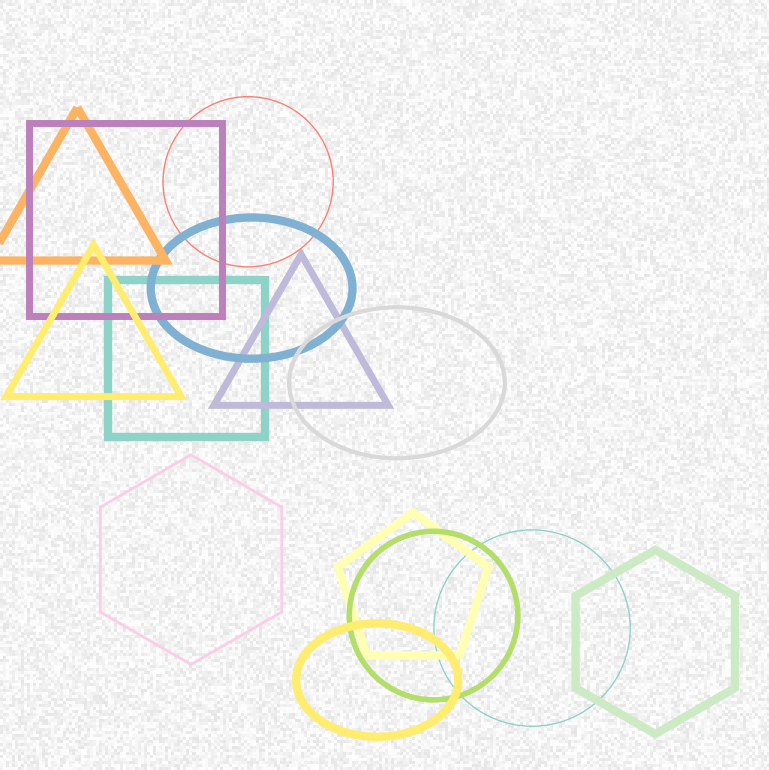[{"shape": "circle", "thickness": 0.5, "radius": 0.64, "center": [0.691, 0.184]}, {"shape": "square", "thickness": 3, "radius": 0.51, "center": [0.242, 0.535]}, {"shape": "pentagon", "thickness": 3, "radius": 0.51, "center": [0.537, 0.232]}, {"shape": "triangle", "thickness": 2.5, "radius": 0.65, "center": [0.391, 0.539]}, {"shape": "circle", "thickness": 0.5, "radius": 0.55, "center": [0.322, 0.764]}, {"shape": "oval", "thickness": 3, "radius": 0.66, "center": [0.327, 0.626]}, {"shape": "triangle", "thickness": 3, "radius": 0.66, "center": [0.1, 0.728]}, {"shape": "circle", "thickness": 2, "radius": 0.55, "center": [0.563, 0.201]}, {"shape": "hexagon", "thickness": 1, "radius": 0.68, "center": [0.248, 0.273]}, {"shape": "oval", "thickness": 1.5, "radius": 0.7, "center": [0.516, 0.503]}, {"shape": "square", "thickness": 2.5, "radius": 0.63, "center": [0.163, 0.715]}, {"shape": "hexagon", "thickness": 3, "radius": 0.6, "center": [0.851, 0.166]}, {"shape": "triangle", "thickness": 2.5, "radius": 0.66, "center": [0.122, 0.551]}, {"shape": "oval", "thickness": 3, "radius": 0.53, "center": [0.49, 0.117]}]